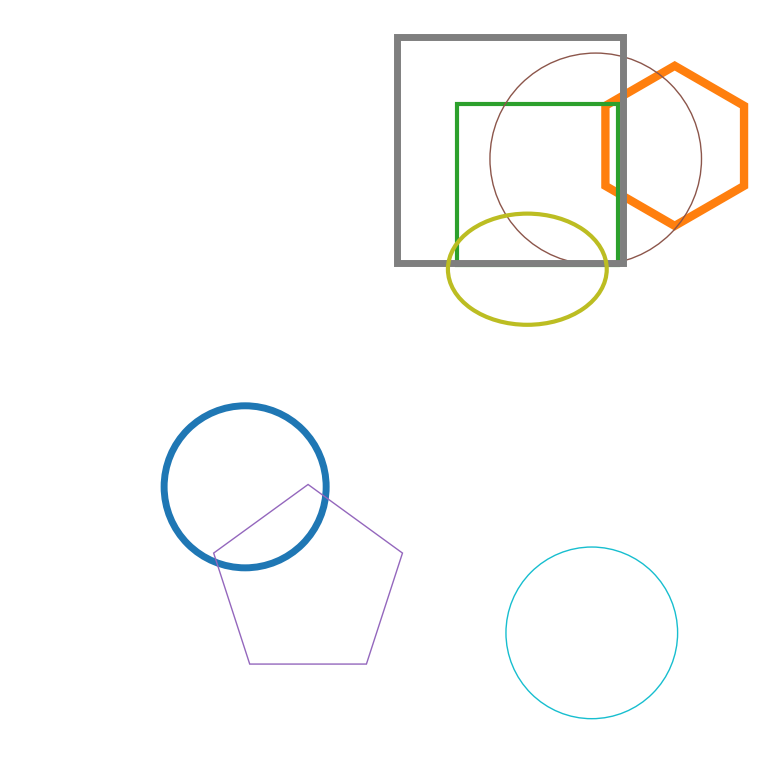[{"shape": "circle", "thickness": 2.5, "radius": 0.53, "center": [0.318, 0.368]}, {"shape": "hexagon", "thickness": 3, "radius": 0.52, "center": [0.876, 0.811]}, {"shape": "square", "thickness": 1.5, "radius": 0.52, "center": [0.698, 0.76]}, {"shape": "pentagon", "thickness": 0.5, "radius": 0.64, "center": [0.4, 0.242]}, {"shape": "circle", "thickness": 0.5, "radius": 0.69, "center": [0.774, 0.794]}, {"shape": "square", "thickness": 2.5, "radius": 0.73, "center": [0.663, 0.805]}, {"shape": "oval", "thickness": 1.5, "radius": 0.52, "center": [0.685, 0.65]}, {"shape": "circle", "thickness": 0.5, "radius": 0.56, "center": [0.769, 0.178]}]